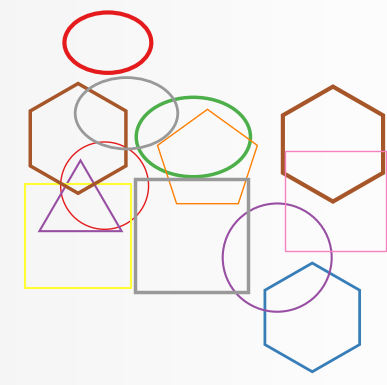[{"shape": "oval", "thickness": 3, "radius": 0.56, "center": [0.278, 0.889]}, {"shape": "circle", "thickness": 1, "radius": 0.57, "center": [0.27, 0.518]}, {"shape": "hexagon", "thickness": 2, "radius": 0.71, "center": [0.806, 0.176]}, {"shape": "oval", "thickness": 2.5, "radius": 0.74, "center": [0.499, 0.644]}, {"shape": "triangle", "thickness": 1.5, "radius": 0.61, "center": [0.208, 0.461]}, {"shape": "circle", "thickness": 1.5, "radius": 0.7, "center": [0.715, 0.331]}, {"shape": "pentagon", "thickness": 1, "radius": 0.68, "center": [0.535, 0.581]}, {"shape": "square", "thickness": 1.5, "radius": 0.68, "center": [0.201, 0.387]}, {"shape": "hexagon", "thickness": 2.5, "radius": 0.71, "center": [0.202, 0.64]}, {"shape": "hexagon", "thickness": 3, "radius": 0.75, "center": [0.859, 0.626]}, {"shape": "square", "thickness": 1, "radius": 0.65, "center": [0.865, 0.478]}, {"shape": "oval", "thickness": 2, "radius": 0.66, "center": [0.326, 0.706]}, {"shape": "square", "thickness": 2.5, "radius": 0.73, "center": [0.495, 0.388]}]